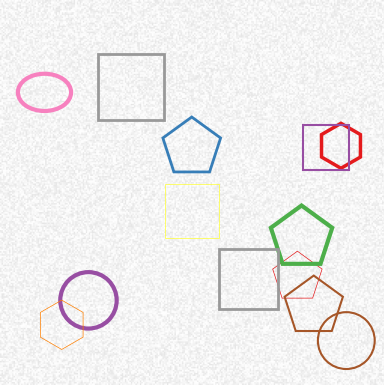[{"shape": "hexagon", "thickness": 2.5, "radius": 0.29, "center": [0.886, 0.621]}, {"shape": "pentagon", "thickness": 0.5, "radius": 0.34, "center": [0.772, 0.28]}, {"shape": "pentagon", "thickness": 2, "radius": 0.39, "center": [0.498, 0.617]}, {"shape": "pentagon", "thickness": 3, "radius": 0.42, "center": [0.783, 0.382]}, {"shape": "square", "thickness": 1.5, "radius": 0.29, "center": [0.847, 0.618]}, {"shape": "circle", "thickness": 3, "radius": 0.37, "center": [0.23, 0.22]}, {"shape": "hexagon", "thickness": 0.5, "radius": 0.32, "center": [0.16, 0.156]}, {"shape": "square", "thickness": 0.5, "radius": 0.36, "center": [0.499, 0.452]}, {"shape": "circle", "thickness": 1.5, "radius": 0.37, "center": [0.899, 0.115]}, {"shape": "pentagon", "thickness": 1.5, "radius": 0.4, "center": [0.815, 0.205]}, {"shape": "oval", "thickness": 3, "radius": 0.35, "center": [0.116, 0.76]}, {"shape": "square", "thickness": 2, "radius": 0.38, "center": [0.646, 0.275]}, {"shape": "square", "thickness": 2, "radius": 0.43, "center": [0.34, 0.773]}]